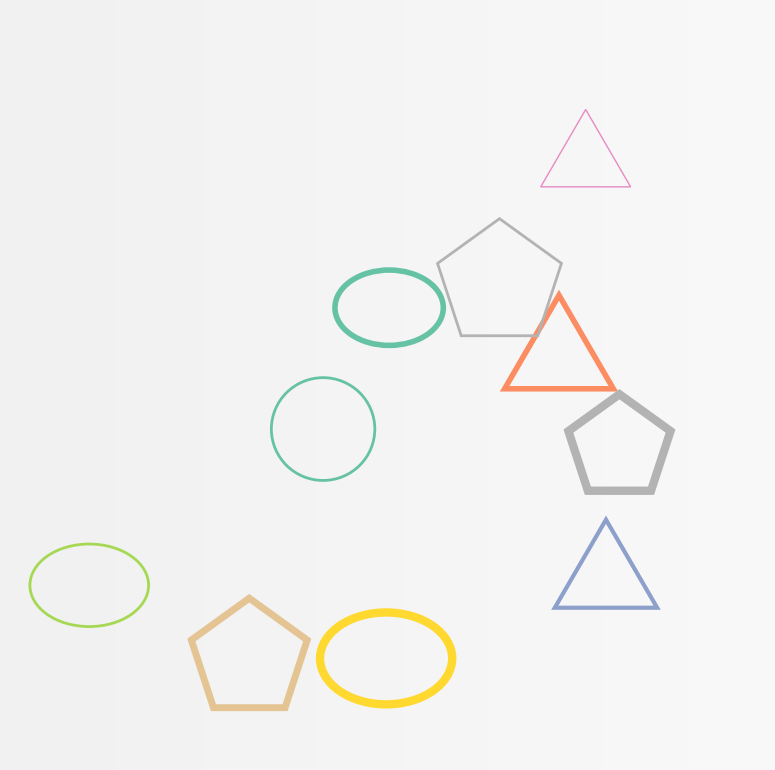[{"shape": "circle", "thickness": 1, "radius": 0.33, "center": [0.417, 0.443]}, {"shape": "oval", "thickness": 2, "radius": 0.35, "center": [0.502, 0.6]}, {"shape": "triangle", "thickness": 2, "radius": 0.4, "center": [0.721, 0.536]}, {"shape": "triangle", "thickness": 1.5, "radius": 0.38, "center": [0.782, 0.249]}, {"shape": "triangle", "thickness": 0.5, "radius": 0.33, "center": [0.756, 0.791]}, {"shape": "oval", "thickness": 1, "radius": 0.38, "center": [0.115, 0.24]}, {"shape": "oval", "thickness": 3, "radius": 0.43, "center": [0.498, 0.145]}, {"shape": "pentagon", "thickness": 2.5, "radius": 0.39, "center": [0.322, 0.145]}, {"shape": "pentagon", "thickness": 3, "radius": 0.35, "center": [0.799, 0.419]}, {"shape": "pentagon", "thickness": 1, "radius": 0.42, "center": [0.645, 0.632]}]